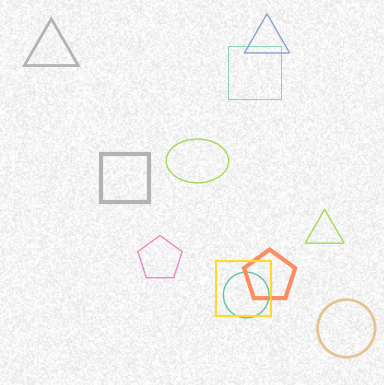[{"shape": "square", "thickness": 0.5, "radius": 0.34, "center": [0.66, 0.811]}, {"shape": "circle", "thickness": 1, "radius": 0.3, "center": [0.639, 0.234]}, {"shape": "pentagon", "thickness": 3, "radius": 0.35, "center": [0.7, 0.282]}, {"shape": "triangle", "thickness": 1, "radius": 0.34, "center": [0.694, 0.896]}, {"shape": "pentagon", "thickness": 1, "radius": 0.3, "center": [0.416, 0.328]}, {"shape": "triangle", "thickness": 1, "radius": 0.29, "center": [0.843, 0.398]}, {"shape": "oval", "thickness": 1, "radius": 0.41, "center": [0.513, 0.582]}, {"shape": "square", "thickness": 1.5, "radius": 0.36, "center": [0.633, 0.25]}, {"shape": "circle", "thickness": 2, "radius": 0.37, "center": [0.9, 0.147]}, {"shape": "triangle", "thickness": 2, "radius": 0.4, "center": [0.133, 0.87]}, {"shape": "square", "thickness": 3, "radius": 0.31, "center": [0.324, 0.537]}]